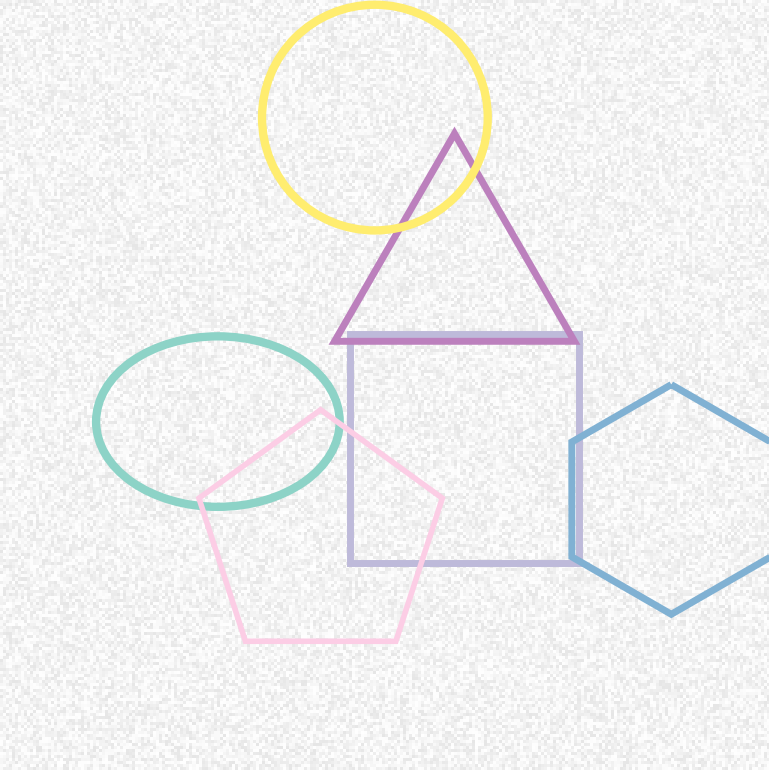[{"shape": "oval", "thickness": 3, "radius": 0.79, "center": [0.283, 0.452]}, {"shape": "square", "thickness": 2.5, "radius": 0.74, "center": [0.604, 0.417]}, {"shape": "hexagon", "thickness": 2.5, "radius": 0.75, "center": [0.872, 0.351]}, {"shape": "pentagon", "thickness": 2, "radius": 0.83, "center": [0.416, 0.302]}, {"shape": "triangle", "thickness": 2.5, "radius": 0.9, "center": [0.59, 0.647]}, {"shape": "circle", "thickness": 3, "radius": 0.73, "center": [0.487, 0.847]}]